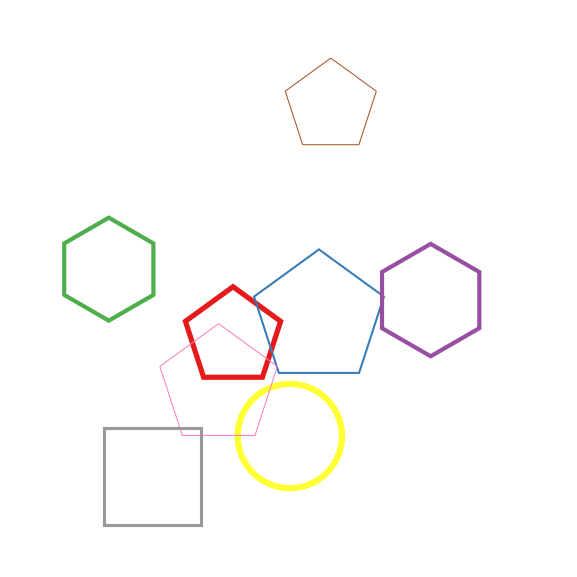[{"shape": "pentagon", "thickness": 2.5, "radius": 0.43, "center": [0.403, 0.416]}, {"shape": "pentagon", "thickness": 1, "radius": 0.59, "center": [0.552, 0.449]}, {"shape": "hexagon", "thickness": 2, "radius": 0.45, "center": [0.188, 0.533]}, {"shape": "hexagon", "thickness": 2, "radius": 0.49, "center": [0.746, 0.479]}, {"shape": "circle", "thickness": 3, "radius": 0.45, "center": [0.502, 0.244]}, {"shape": "pentagon", "thickness": 0.5, "radius": 0.41, "center": [0.573, 0.816]}, {"shape": "pentagon", "thickness": 0.5, "radius": 0.54, "center": [0.379, 0.332]}, {"shape": "square", "thickness": 1.5, "radius": 0.42, "center": [0.264, 0.174]}]